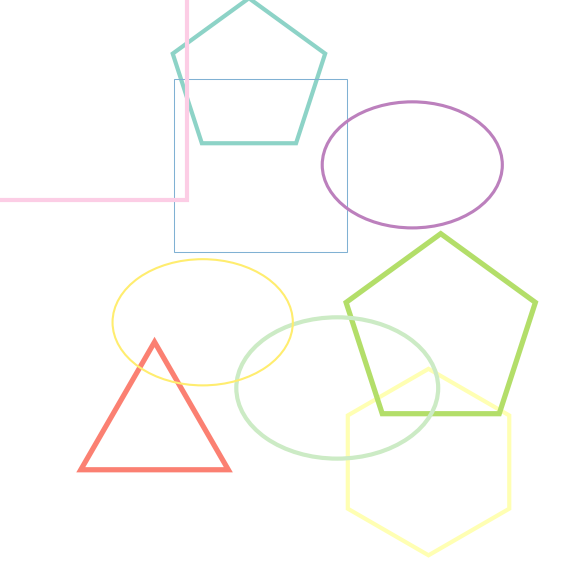[{"shape": "pentagon", "thickness": 2, "radius": 0.69, "center": [0.431, 0.863]}, {"shape": "hexagon", "thickness": 2, "radius": 0.81, "center": [0.742, 0.199]}, {"shape": "triangle", "thickness": 2.5, "radius": 0.74, "center": [0.268, 0.259]}, {"shape": "square", "thickness": 0.5, "radius": 0.75, "center": [0.451, 0.712]}, {"shape": "pentagon", "thickness": 2.5, "radius": 0.86, "center": [0.763, 0.422]}, {"shape": "square", "thickness": 2, "radius": 0.98, "center": [0.128, 0.849]}, {"shape": "oval", "thickness": 1.5, "radius": 0.78, "center": [0.714, 0.714]}, {"shape": "oval", "thickness": 2, "radius": 0.87, "center": [0.584, 0.327]}, {"shape": "oval", "thickness": 1, "radius": 0.78, "center": [0.351, 0.441]}]